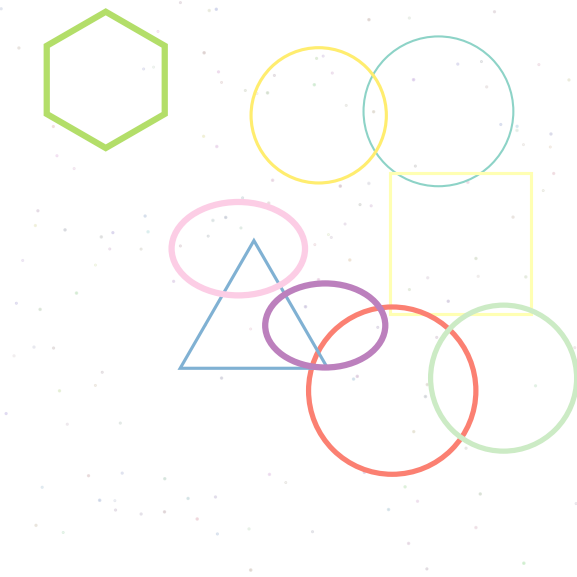[{"shape": "circle", "thickness": 1, "radius": 0.65, "center": [0.759, 0.806]}, {"shape": "square", "thickness": 1.5, "radius": 0.61, "center": [0.797, 0.577]}, {"shape": "circle", "thickness": 2.5, "radius": 0.72, "center": [0.679, 0.323]}, {"shape": "triangle", "thickness": 1.5, "radius": 0.74, "center": [0.44, 0.435]}, {"shape": "hexagon", "thickness": 3, "radius": 0.59, "center": [0.183, 0.861]}, {"shape": "oval", "thickness": 3, "radius": 0.58, "center": [0.413, 0.569]}, {"shape": "oval", "thickness": 3, "radius": 0.52, "center": [0.563, 0.436]}, {"shape": "circle", "thickness": 2.5, "radius": 0.63, "center": [0.872, 0.344]}, {"shape": "circle", "thickness": 1.5, "radius": 0.59, "center": [0.552, 0.799]}]